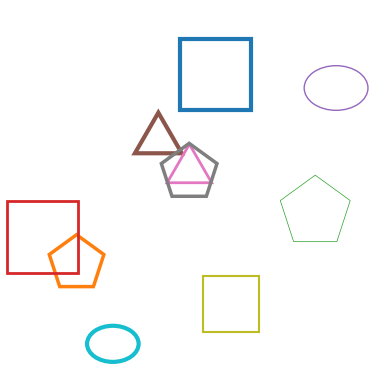[{"shape": "square", "thickness": 3, "radius": 0.47, "center": [0.56, 0.807]}, {"shape": "pentagon", "thickness": 2.5, "radius": 0.37, "center": [0.199, 0.316]}, {"shape": "pentagon", "thickness": 0.5, "radius": 0.48, "center": [0.819, 0.45]}, {"shape": "square", "thickness": 2, "radius": 0.46, "center": [0.11, 0.384]}, {"shape": "oval", "thickness": 1, "radius": 0.41, "center": [0.873, 0.771]}, {"shape": "triangle", "thickness": 3, "radius": 0.35, "center": [0.411, 0.637]}, {"shape": "triangle", "thickness": 2, "radius": 0.33, "center": [0.492, 0.559]}, {"shape": "pentagon", "thickness": 2.5, "radius": 0.38, "center": [0.491, 0.552]}, {"shape": "square", "thickness": 1.5, "radius": 0.36, "center": [0.6, 0.211]}, {"shape": "oval", "thickness": 3, "radius": 0.33, "center": [0.293, 0.107]}]